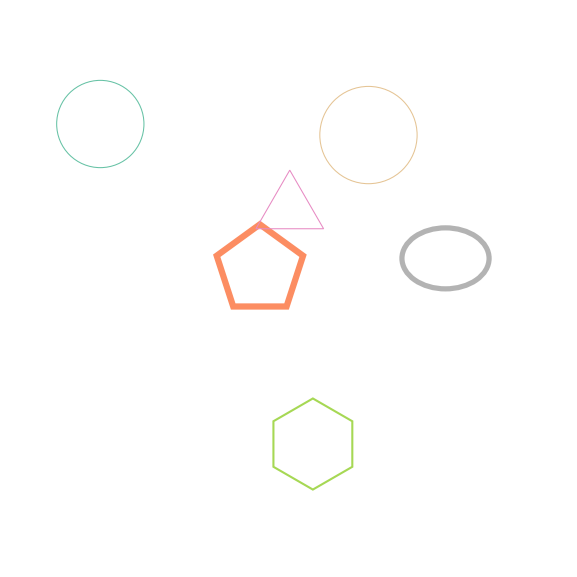[{"shape": "circle", "thickness": 0.5, "radius": 0.38, "center": [0.174, 0.784]}, {"shape": "pentagon", "thickness": 3, "radius": 0.39, "center": [0.45, 0.532]}, {"shape": "triangle", "thickness": 0.5, "radius": 0.34, "center": [0.502, 0.637]}, {"shape": "hexagon", "thickness": 1, "radius": 0.39, "center": [0.542, 0.23]}, {"shape": "circle", "thickness": 0.5, "radius": 0.42, "center": [0.638, 0.765]}, {"shape": "oval", "thickness": 2.5, "radius": 0.38, "center": [0.771, 0.552]}]